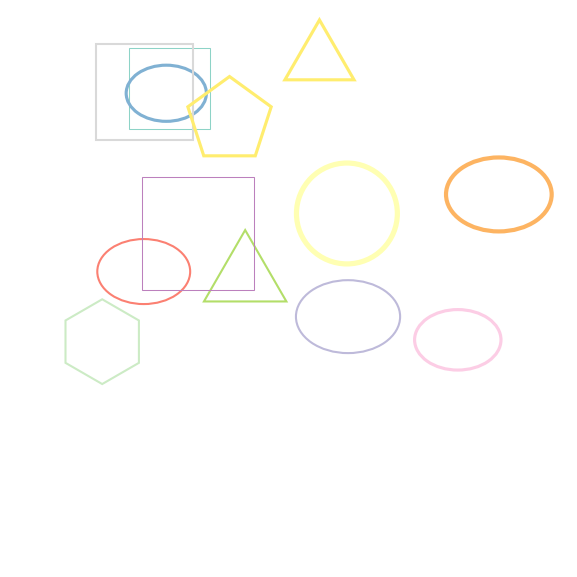[{"shape": "square", "thickness": 0.5, "radius": 0.35, "center": [0.293, 0.845]}, {"shape": "circle", "thickness": 2.5, "radius": 0.44, "center": [0.601, 0.629]}, {"shape": "oval", "thickness": 1, "radius": 0.45, "center": [0.603, 0.451]}, {"shape": "oval", "thickness": 1, "radius": 0.4, "center": [0.249, 0.529]}, {"shape": "oval", "thickness": 1.5, "radius": 0.35, "center": [0.288, 0.838]}, {"shape": "oval", "thickness": 2, "radius": 0.46, "center": [0.864, 0.662]}, {"shape": "triangle", "thickness": 1, "radius": 0.41, "center": [0.425, 0.518]}, {"shape": "oval", "thickness": 1.5, "radius": 0.37, "center": [0.793, 0.411]}, {"shape": "square", "thickness": 1, "radius": 0.42, "center": [0.25, 0.839]}, {"shape": "square", "thickness": 0.5, "radius": 0.49, "center": [0.343, 0.594]}, {"shape": "hexagon", "thickness": 1, "radius": 0.37, "center": [0.177, 0.408]}, {"shape": "pentagon", "thickness": 1.5, "radius": 0.38, "center": [0.397, 0.791]}, {"shape": "triangle", "thickness": 1.5, "radius": 0.35, "center": [0.553, 0.895]}]